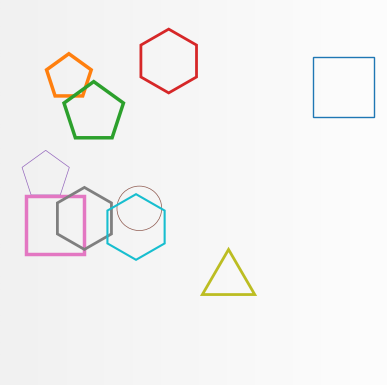[{"shape": "square", "thickness": 1, "radius": 0.39, "center": [0.886, 0.774]}, {"shape": "pentagon", "thickness": 2.5, "radius": 0.3, "center": [0.178, 0.8]}, {"shape": "pentagon", "thickness": 2.5, "radius": 0.4, "center": [0.242, 0.707]}, {"shape": "hexagon", "thickness": 2, "radius": 0.41, "center": [0.435, 0.842]}, {"shape": "pentagon", "thickness": 0.5, "radius": 0.32, "center": [0.118, 0.545]}, {"shape": "circle", "thickness": 0.5, "radius": 0.29, "center": [0.36, 0.459]}, {"shape": "square", "thickness": 2.5, "radius": 0.37, "center": [0.142, 0.416]}, {"shape": "hexagon", "thickness": 2, "radius": 0.4, "center": [0.218, 0.433]}, {"shape": "triangle", "thickness": 2, "radius": 0.39, "center": [0.59, 0.274]}, {"shape": "hexagon", "thickness": 1.5, "radius": 0.43, "center": [0.351, 0.41]}]